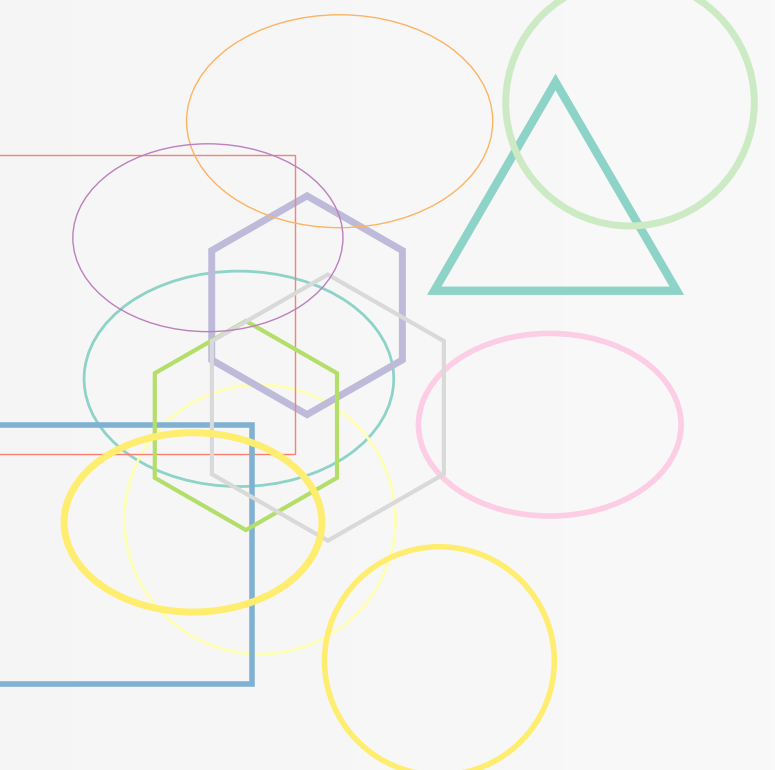[{"shape": "oval", "thickness": 1, "radius": 1.0, "center": [0.308, 0.508]}, {"shape": "triangle", "thickness": 3, "radius": 0.9, "center": [0.717, 0.713]}, {"shape": "circle", "thickness": 1, "radius": 0.87, "center": [0.335, 0.325]}, {"shape": "hexagon", "thickness": 2.5, "radius": 0.71, "center": [0.396, 0.604]}, {"shape": "square", "thickness": 0.5, "radius": 0.97, "center": [0.186, 0.604]}, {"shape": "square", "thickness": 2, "radius": 0.84, "center": [0.157, 0.28]}, {"shape": "oval", "thickness": 0.5, "radius": 0.99, "center": [0.438, 0.843]}, {"shape": "hexagon", "thickness": 1.5, "radius": 0.68, "center": [0.317, 0.447]}, {"shape": "oval", "thickness": 2, "radius": 0.85, "center": [0.709, 0.448]}, {"shape": "hexagon", "thickness": 1.5, "radius": 0.86, "center": [0.423, 0.471]}, {"shape": "oval", "thickness": 0.5, "radius": 0.87, "center": [0.268, 0.691]}, {"shape": "circle", "thickness": 2.5, "radius": 0.8, "center": [0.813, 0.867]}, {"shape": "circle", "thickness": 2, "radius": 0.74, "center": [0.567, 0.142]}, {"shape": "oval", "thickness": 2.5, "radius": 0.83, "center": [0.249, 0.322]}]